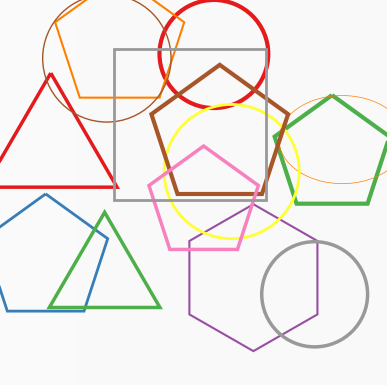[{"shape": "circle", "thickness": 3, "radius": 0.7, "center": [0.552, 0.86]}, {"shape": "triangle", "thickness": 2.5, "radius": 0.99, "center": [0.131, 0.613]}, {"shape": "pentagon", "thickness": 2, "radius": 0.84, "center": [0.118, 0.328]}, {"shape": "triangle", "thickness": 2.5, "radius": 0.82, "center": [0.27, 0.284]}, {"shape": "pentagon", "thickness": 3, "radius": 0.78, "center": [0.857, 0.597]}, {"shape": "hexagon", "thickness": 1.5, "radius": 0.95, "center": [0.654, 0.279]}, {"shape": "oval", "thickness": 0.5, "radius": 0.82, "center": [0.883, 0.637]}, {"shape": "pentagon", "thickness": 1.5, "radius": 0.88, "center": [0.309, 0.888]}, {"shape": "circle", "thickness": 2, "radius": 0.87, "center": [0.598, 0.554]}, {"shape": "circle", "thickness": 1, "radius": 0.83, "center": [0.276, 0.849]}, {"shape": "pentagon", "thickness": 3, "radius": 0.93, "center": [0.567, 0.646]}, {"shape": "pentagon", "thickness": 2.5, "radius": 0.74, "center": [0.526, 0.472]}, {"shape": "circle", "thickness": 2.5, "radius": 0.68, "center": [0.812, 0.236]}, {"shape": "square", "thickness": 2, "radius": 0.98, "center": [0.49, 0.677]}]